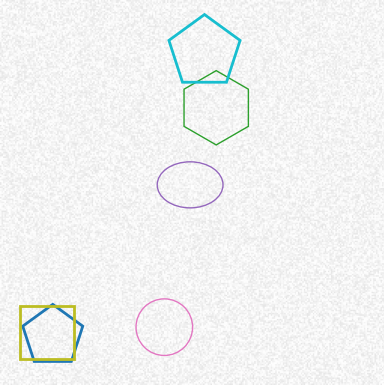[{"shape": "pentagon", "thickness": 2, "radius": 0.41, "center": [0.137, 0.127]}, {"shape": "hexagon", "thickness": 1, "radius": 0.48, "center": [0.562, 0.72]}, {"shape": "oval", "thickness": 1, "radius": 0.43, "center": [0.494, 0.52]}, {"shape": "circle", "thickness": 1, "radius": 0.37, "center": [0.427, 0.15]}, {"shape": "square", "thickness": 2, "radius": 0.35, "center": [0.122, 0.136]}, {"shape": "pentagon", "thickness": 2, "radius": 0.49, "center": [0.531, 0.865]}]